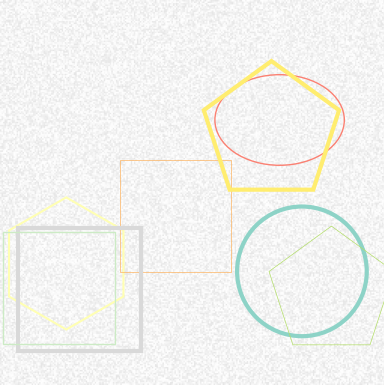[{"shape": "circle", "thickness": 3, "radius": 0.84, "center": [0.784, 0.295]}, {"shape": "hexagon", "thickness": 1.5, "radius": 0.86, "center": [0.172, 0.316]}, {"shape": "oval", "thickness": 1, "radius": 0.84, "center": [0.726, 0.688]}, {"shape": "square", "thickness": 0.5, "radius": 0.72, "center": [0.456, 0.44]}, {"shape": "pentagon", "thickness": 0.5, "radius": 0.85, "center": [0.861, 0.242]}, {"shape": "square", "thickness": 3, "radius": 0.8, "center": [0.206, 0.248]}, {"shape": "square", "thickness": 1, "radius": 0.73, "center": [0.154, 0.253]}, {"shape": "pentagon", "thickness": 3, "radius": 0.92, "center": [0.705, 0.657]}]